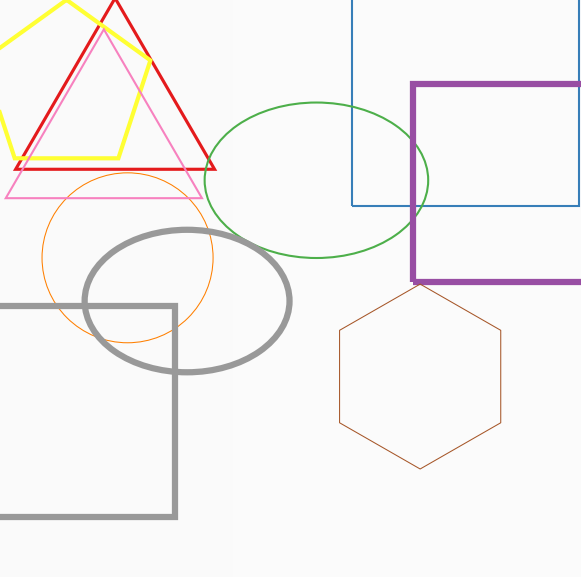[{"shape": "triangle", "thickness": 1.5, "radius": 0.99, "center": [0.198, 0.805]}, {"shape": "square", "thickness": 1, "radius": 0.97, "center": [0.801, 0.837]}, {"shape": "oval", "thickness": 1, "radius": 0.96, "center": [0.544, 0.687]}, {"shape": "square", "thickness": 3, "radius": 0.86, "center": [0.883, 0.682]}, {"shape": "circle", "thickness": 0.5, "radius": 0.74, "center": [0.219, 0.553]}, {"shape": "pentagon", "thickness": 2, "radius": 0.76, "center": [0.114, 0.848]}, {"shape": "hexagon", "thickness": 0.5, "radius": 0.8, "center": [0.723, 0.347]}, {"shape": "triangle", "thickness": 1, "radius": 0.97, "center": [0.179, 0.753]}, {"shape": "square", "thickness": 3, "radius": 0.91, "center": [0.118, 0.286]}, {"shape": "oval", "thickness": 3, "radius": 0.88, "center": [0.322, 0.478]}]